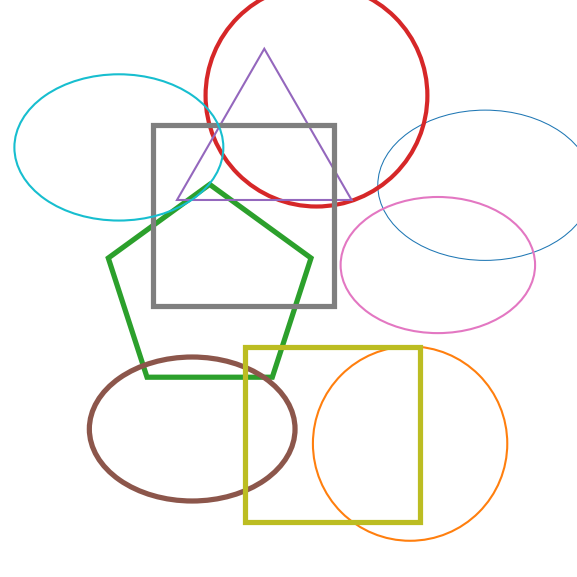[{"shape": "oval", "thickness": 0.5, "radius": 0.93, "center": [0.84, 0.678]}, {"shape": "circle", "thickness": 1, "radius": 0.84, "center": [0.71, 0.231]}, {"shape": "pentagon", "thickness": 2.5, "radius": 0.92, "center": [0.363, 0.495]}, {"shape": "circle", "thickness": 2, "radius": 0.96, "center": [0.548, 0.834]}, {"shape": "triangle", "thickness": 1, "radius": 0.87, "center": [0.458, 0.74]}, {"shape": "oval", "thickness": 2.5, "radius": 0.89, "center": [0.333, 0.256]}, {"shape": "oval", "thickness": 1, "radius": 0.84, "center": [0.758, 0.54]}, {"shape": "square", "thickness": 2.5, "radius": 0.78, "center": [0.421, 0.625]}, {"shape": "square", "thickness": 2.5, "radius": 0.76, "center": [0.576, 0.246]}, {"shape": "oval", "thickness": 1, "radius": 0.9, "center": [0.206, 0.744]}]